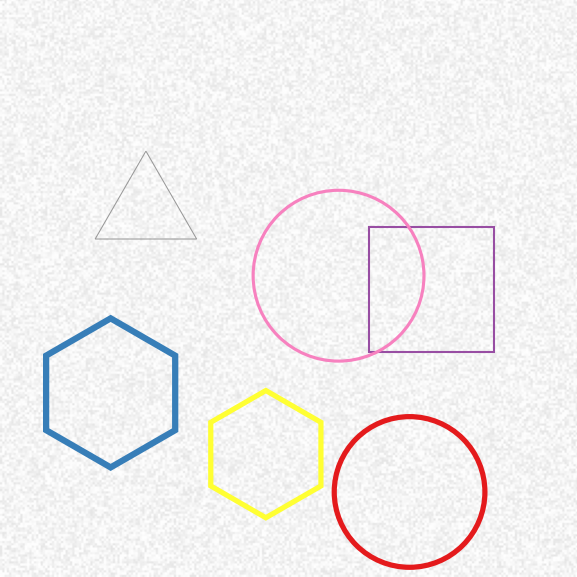[{"shape": "circle", "thickness": 2.5, "radius": 0.65, "center": [0.709, 0.147]}, {"shape": "hexagon", "thickness": 3, "radius": 0.65, "center": [0.192, 0.319]}, {"shape": "square", "thickness": 1, "radius": 0.54, "center": [0.746, 0.498]}, {"shape": "hexagon", "thickness": 2.5, "radius": 0.55, "center": [0.46, 0.213]}, {"shape": "circle", "thickness": 1.5, "radius": 0.74, "center": [0.586, 0.522]}, {"shape": "triangle", "thickness": 0.5, "radius": 0.51, "center": [0.253, 0.636]}]